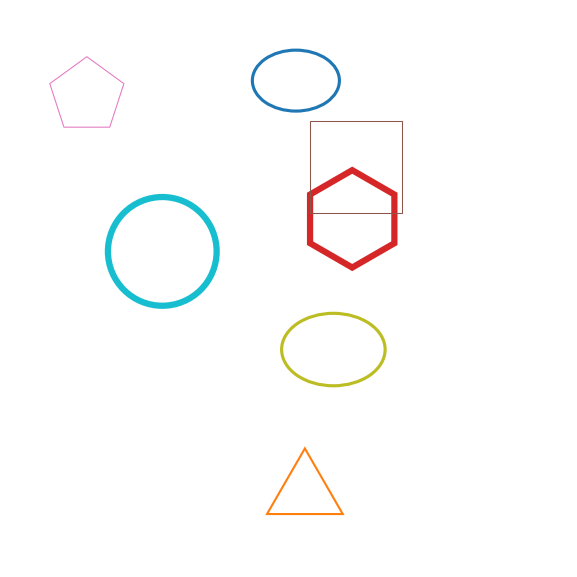[{"shape": "oval", "thickness": 1.5, "radius": 0.38, "center": [0.512, 0.86]}, {"shape": "triangle", "thickness": 1, "radius": 0.38, "center": [0.528, 0.147]}, {"shape": "hexagon", "thickness": 3, "radius": 0.42, "center": [0.61, 0.62]}, {"shape": "square", "thickness": 0.5, "radius": 0.4, "center": [0.617, 0.71]}, {"shape": "pentagon", "thickness": 0.5, "radius": 0.34, "center": [0.15, 0.833]}, {"shape": "oval", "thickness": 1.5, "radius": 0.45, "center": [0.577, 0.394]}, {"shape": "circle", "thickness": 3, "radius": 0.47, "center": [0.281, 0.564]}]